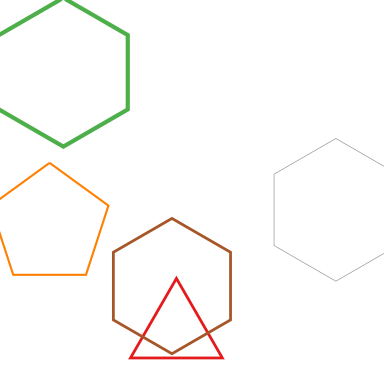[{"shape": "triangle", "thickness": 2, "radius": 0.69, "center": [0.458, 0.139]}, {"shape": "hexagon", "thickness": 3, "radius": 0.97, "center": [0.165, 0.812]}, {"shape": "pentagon", "thickness": 1.5, "radius": 0.8, "center": [0.129, 0.416]}, {"shape": "hexagon", "thickness": 2, "radius": 0.88, "center": [0.447, 0.257]}, {"shape": "hexagon", "thickness": 0.5, "radius": 0.93, "center": [0.872, 0.455]}]